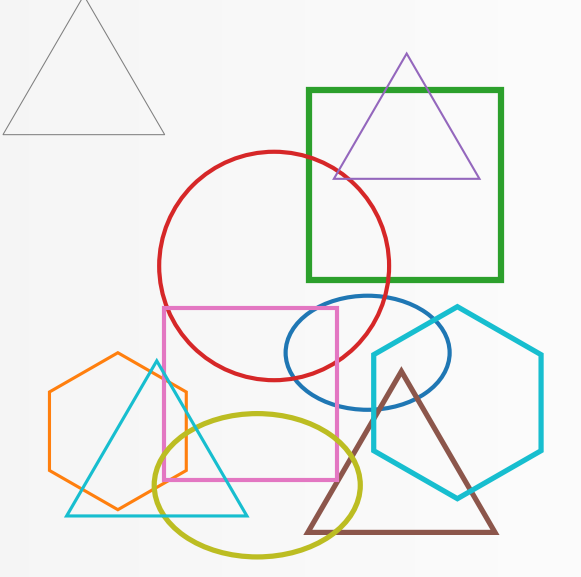[{"shape": "oval", "thickness": 2, "radius": 0.71, "center": [0.632, 0.388]}, {"shape": "hexagon", "thickness": 1.5, "radius": 0.68, "center": [0.203, 0.252]}, {"shape": "square", "thickness": 3, "radius": 0.83, "center": [0.697, 0.679]}, {"shape": "circle", "thickness": 2, "radius": 0.99, "center": [0.472, 0.539]}, {"shape": "triangle", "thickness": 1, "radius": 0.72, "center": [0.7, 0.762]}, {"shape": "triangle", "thickness": 2.5, "radius": 0.93, "center": [0.691, 0.17]}, {"shape": "square", "thickness": 2, "radius": 0.75, "center": [0.431, 0.317]}, {"shape": "triangle", "thickness": 0.5, "radius": 0.8, "center": [0.144, 0.846]}, {"shape": "oval", "thickness": 2.5, "radius": 0.89, "center": [0.443, 0.159]}, {"shape": "hexagon", "thickness": 2.5, "radius": 0.83, "center": [0.787, 0.302]}, {"shape": "triangle", "thickness": 1.5, "radius": 0.9, "center": [0.27, 0.195]}]